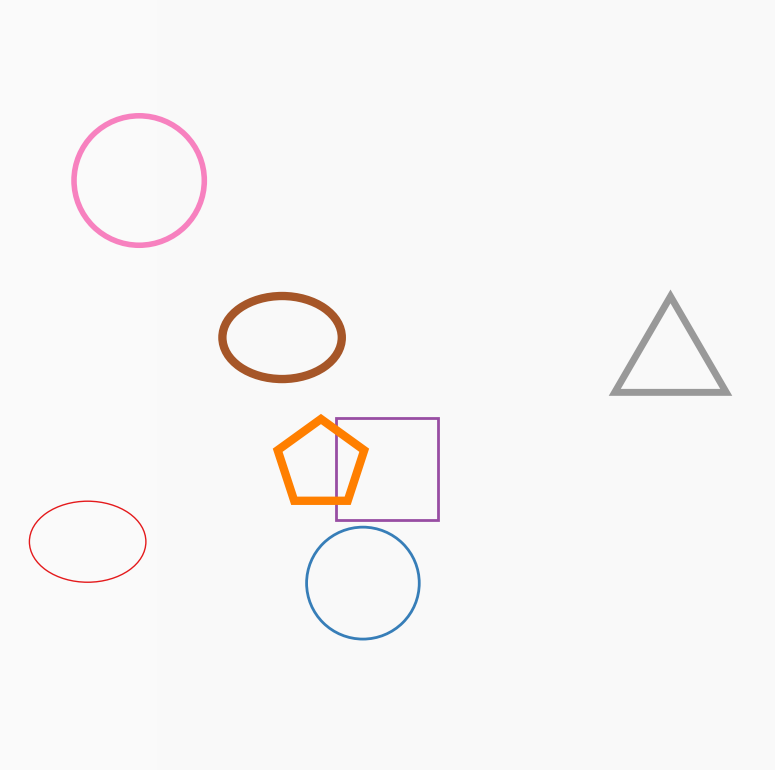[{"shape": "oval", "thickness": 0.5, "radius": 0.38, "center": [0.113, 0.296]}, {"shape": "circle", "thickness": 1, "radius": 0.36, "center": [0.468, 0.243]}, {"shape": "square", "thickness": 1, "radius": 0.33, "center": [0.499, 0.391]}, {"shape": "pentagon", "thickness": 3, "radius": 0.29, "center": [0.414, 0.397]}, {"shape": "oval", "thickness": 3, "radius": 0.39, "center": [0.364, 0.562]}, {"shape": "circle", "thickness": 2, "radius": 0.42, "center": [0.18, 0.766]}, {"shape": "triangle", "thickness": 2.5, "radius": 0.42, "center": [0.865, 0.532]}]